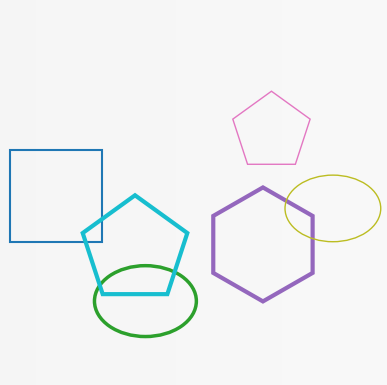[{"shape": "square", "thickness": 1.5, "radius": 0.6, "center": [0.144, 0.49]}, {"shape": "oval", "thickness": 2.5, "radius": 0.66, "center": [0.375, 0.218]}, {"shape": "hexagon", "thickness": 3, "radius": 0.74, "center": [0.679, 0.365]}, {"shape": "pentagon", "thickness": 1, "radius": 0.52, "center": [0.701, 0.658]}, {"shape": "oval", "thickness": 1, "radius": 0.62, "center": [0.859, 0.459]}, {"shape": "pentagon", "thickness": 3, "radius": 0.71, "center": [0.348, 0.351]}]